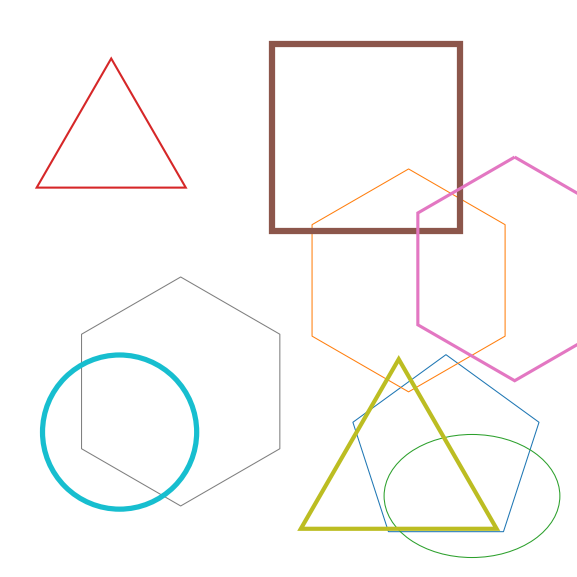[{"shape": "pentagon", "thickness": 0.5, "radius": 0.85, "center": [0.772, 0.216]}, {"shape": "hexagon", "thickness": 0.5, "radius": 0.96, "center": [0.707, 0.514]}, {"shape": "oval", "thickness": 0.5, "radius": 0.76, "center": [0.817, 0.14]}, {"shape": "triangle", "thickness": 1, "radius": 0.75, "center": [0.193, 0.749]}, {"shape": "square", "thickness": 3, "radius": 0.81, "center": [0.634, 0.761]}, {"shape": "hexagon", "thickness": 1.5, "radius": 0.97, "center": [0.891, 0.534]}, {"shape": "hexagon", "thickness": 0.5, "radius": 0.99, "center": [0.313, 0.321]}, {"shape": "triangle", "thickness": 2, "radius": 0.98, "center": [0.69, 0.181]}, {"shape": "circle", "thickness": 2.5, "radius": 0.67, "center": [0.207, 0.251]}]